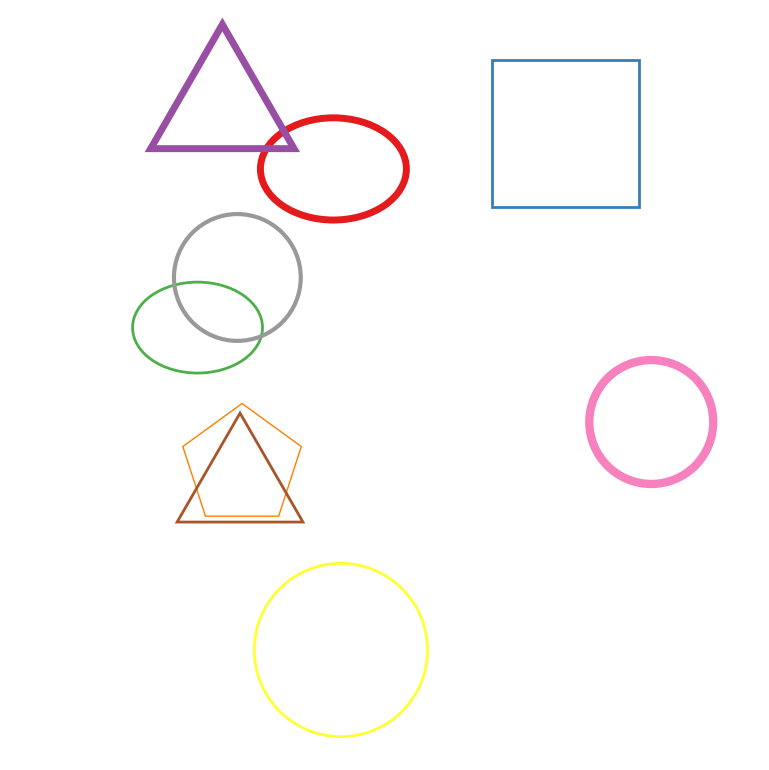[{"shape": "oval", "thickness": 2.5, "radius": 0.47, "center": [0.433, 0.781]}, {"shape": "square", "thickness": 1, "radius": 0.48, "center": [0.735, 0.827]}, {"shape": "oval", "thickness": 1, "radius": 0.42, "center": [0.257, 0.575]}, {"shape": "triangle", "thickness": 2.5, "radius": 0.54, "center": [0.289, 0.861]}, {"shape": "pentagon", "thickness": 0.5, "radius": 0.4, "center": [0.314, 0.395]}, {"shape": "circle", "thickness": 1, "radius": 0.56, "center": [0.443, 0.156]}, {"shape": "triangle", "thickness": 1, "radius": 0.47, "center": [0.312, 0.369]}, {"shape": "circle", "thickness": 3, "radius": 0.4, "center": [0.846, 0.452]}, {"shape": "circle", "thickness": 1.5, "radius": 0.41, "center": [0.308, 0.64]}]